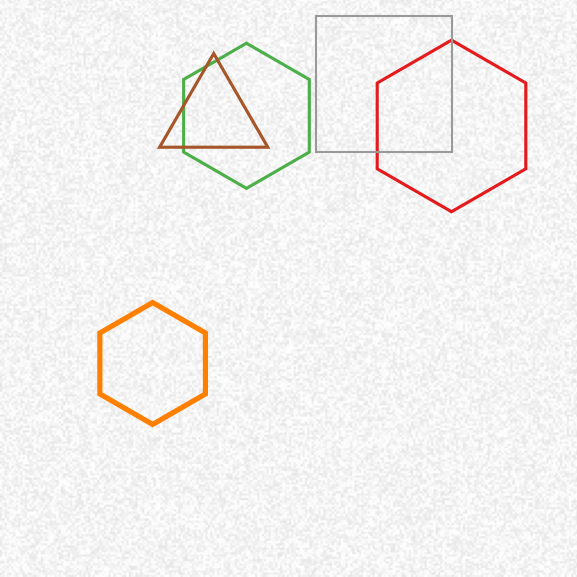[{"shape": "hexagon", "thickness": 1.5, "radius": 0.74, "center": [0.782, 0.781]}, {"shape": "hexagon", "thickness": 1.5, "radius": 0.63, "center": [0.427, 0.799]}, {"shape": "hexagon", "thickness": 2.5, "radius": 0.53, "center": [0.264, 0.37]}, {"shape": "triangle", "thickness": 1.5, "radius": 0.54, "center": [0.37, 0.798]}, {"shape": "square", "thickness": 1, "radius": 0.59, "center": [0.665, 0.854]}]